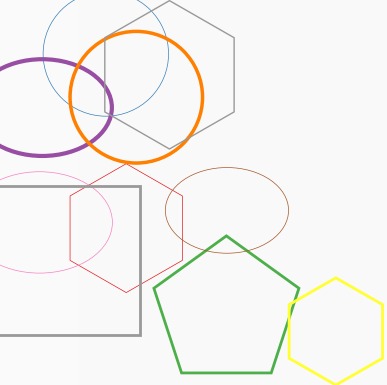[{"shape": "hexagon", "thickness": 0.5, "radius": 0.84, "center": [0.326, 0.407]}, {"shape": "circle", "thickness": 0.5, "radius": 0.81, "center": [0.273, 0.86]}, {"shape": "pentagon", "thickness": 2, "radius": 0.98, "center": [0.584, 0.191]}, {"shape": "oval", "thickness": 3, "radius": 0.9, "center": [0.109, 0.721]}, {"shape": "circle", "thickness": 2.5, "radius": 0.85, "center": [0.352, 0.747]}, {"shape": "hexagon", "thickness": 2, "radius": 0.7, "center": [0.867, 0.139]}, {"shape": "oval", "thickness": 0.5, "radius": 0.79, "center": [0.586, 0.454]}, {"shape": "oval", "thickness": 0.5, "radius": 0.94, "center": [0.102, 0.422]}, {"shape": "square", "thickness": 2, "radius": 0.97, "center": [0.168, 0.323]}, {"shape": "hexagon", "thickness": 1, "radius": 0.96, "center": [0.437, 0.806]}]